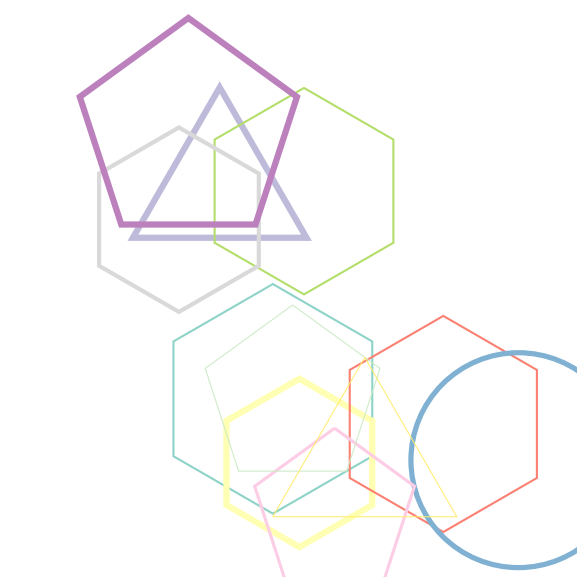[{"shape": "hexagon", "thickness": 1, "radius": 0.99, "center": [0.472, 0.308]}, {"shape": "hexagon", "thickness": 3, "radius": 0.73, "center": [0.518, 0.198]}, {"shape": "triangle", "thickness": 3, "radius": 0.87, "center": [0.38, 0.674]}, {"shape": "hexagon", "thickness": 1, "radius": 0.94, "center": [0.768, 0.265]}, {"shape": "circle", "thickness": 2.5, "radius": 0.93, "center": [0.898, 0.202]}, {"shape": "hexagon", "thickness": 1, "radius": 0.89, "center": [0.526, 0.668]}, {"shape": "pentagon", "thickness": 1.5, "radius": 0.73, "center": [0.579, 0.112]}, {"shape": "hexagon", "thickness": 2, "radius": 0.8, "center": [0.31, 0.619]}, {"shape": "pentagon", "thickness": 3, "radius": 0.99, "center": [0.326, 0.77]}, {"shape": "pentagon", "thickness": 0.5, "radius": 0.8, "center": [0.507, 0.312]}, {"shape": "triangle", "thickness": 0.5, "radius": 0.92, "center": [0.632, 0.196]}]